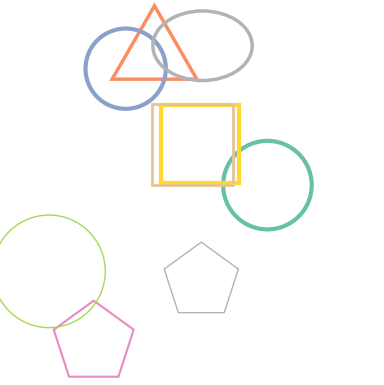[{"shape": "circle", "thickness": 3, "radius": 0.58, "center": [0.695, 0.519]}, {"shape": "triangle", "thickness": 2.5, "radius": 0.64, "center": [0.401, 0.858]}, {"shape": "circle", "thickness": 3, "radius": 0.52, "center": [0.326, 0.822]}, {"shape": "pentagon", "thickness": 1.5, "radius": 0.55, "center": [0.243, 0.11]}, {"shape": "circle", "thickness": 1, "radius": 0.73, "center": [0.127, 0.295]}, {"shape": "square", "thickness": 3, "radius": 0.51, "center": [0.52, 0.626]}, {"shape": "square", "thickness": 2, "radius": 0.53, "center": [0.5, 0.625]}, {"shape": "oval", "thickness": 2.5, "radius": 0.65, "center": [0.526, 0.881]}, {"shape": "pentagon", "thickness": 1, "radius": 0.51, "center": [0.523, 0.27]}]